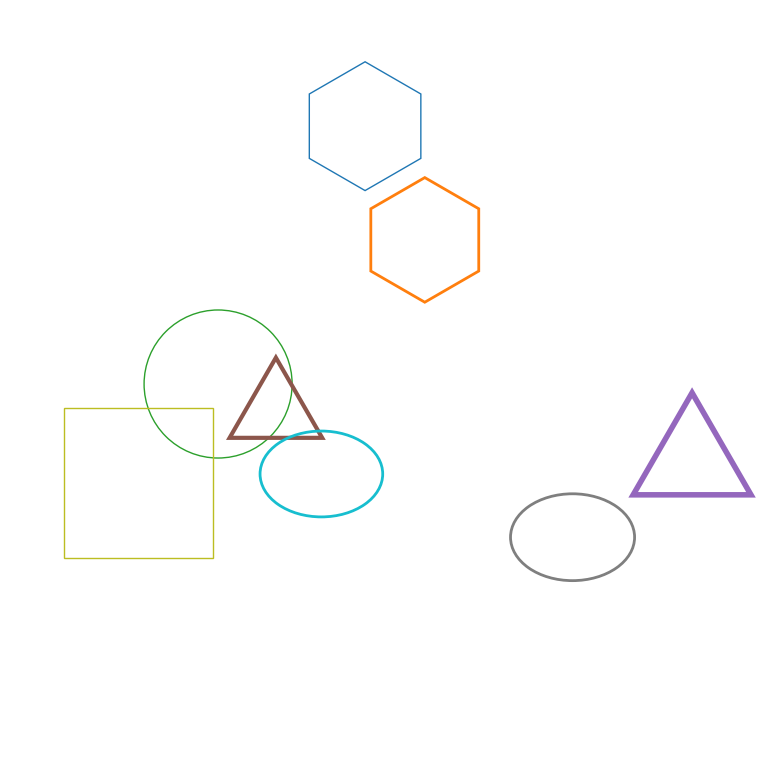[{"shape": "hexagon", "thickness": 0.5, "radius": 0.42, "center": [0.474, 0.836]}, {"shape": "hexagon", "thickness": 1, "radius": 0.4, "center": [0.552, 0.688]}, {"shape": "circle", "thickness": 0.5, "radius": 0.48, "center": [0.283, 0.501]}, {"shape": "triangle", "thickness": 2, "radius": 0.44, "center": [0.899, 0.402]}, {"shape": "triangle", "thickness": 1.5, "radius": 0.35, "center": [0.358, 0.466]}, {"shape": "oval", "thickness": 1, "radius": 0.4, "center": [0.744, 0.302]}, {"shape": "square", "thickness": 0.5, "radius": 0.49, "center": [0.18, 0.373]}, {"shape": "oval", "thickness": 1, "radius": 0.4, "center": [0.417, 0.384]}]